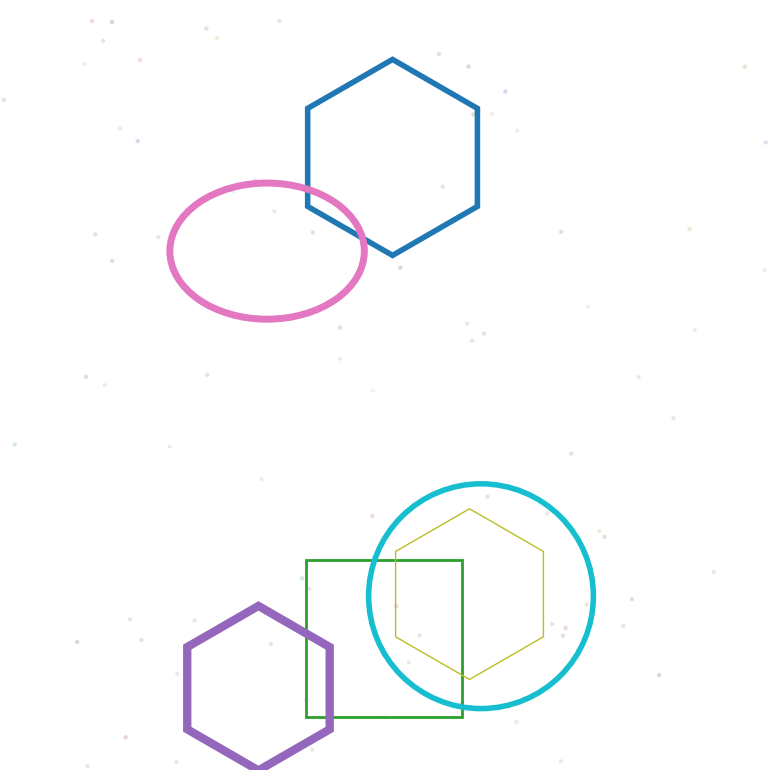[{"shape": "hexagon", "thickness": 2, "radius": 0.64, "center": [0.51, 0.796]}, {"shape": "square", "thickness": 1, "radius": 0.51, "center": [0.498, 0.171]}, {"shape": "hexagon", "thickness": 3, "radius": 0.53, "center": [0.336, 0.106]}, {"shape": "oval", "thickness": 2.5, "radius": 0.63, "center": [0.347, 0.674]}, {"shape": "hexagon", "thickness": 0.5, "radius": 0.55, "center": [0.61, 0.228]}, {"shape": "circle", "thickness": 2, "radius": 0.73, "center": [0.625, 0.226]}]